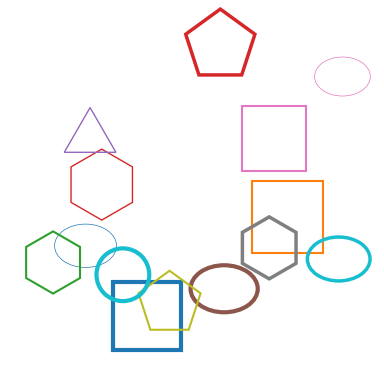[{"shape": "oval", "thickness": 0.5, "radius": 0.4, "center": [0.222, 0.362]}, {"shape": "square", "thickness": 3, "radius": 0.44, "center": [0.382, 0.18]}, {"shape": "square", "thickness": 1.5, "radius": 0.46, "center": [0.747, 0.437]}, {"shape": "hexagon", "thickness": 1.5, "radius": 0.4, "center": [0.138, 0.318]}, {"shape": "hexagon", "thickness": 1, "radius": 0.46, "center": [0.264, 0.52]}, {"shape": "pentagon", "thickness": 2.5, "radius": 0.47, "center": [0.572, 0.882]}, {"shape": "triangle", "thickness": 1, "radius": 0.39, "center": [0.234, 0.643]}, {"shape": "oval", "thickness": 3, "radius": 0.44, "center": [0.582, 0.25]}, {"shape": "oval", "thickness": 0.5, "radius": 0.36, "center": [0.889, 0.801]}, {"shape": "square", "thickness": 1.5, "radius": 0.42, "center": [0.711, 0.639]}, {"shape": "hexagon", "thickness": 2.5, "radius": 0.4, "center": [0.699, 0.356]}, {"shape": "pentagon", "thickness": 1.5, "radius": 0.42, "center": [0.44, 0.212]}, {"shape": "circle", "thickness": 3, "radius": 0.34, "center": [0.319, 0.286]}, {"shape": "oval", "thickness": 2.5, "radius": 0.41, "center": [0.88, 0.327]}]